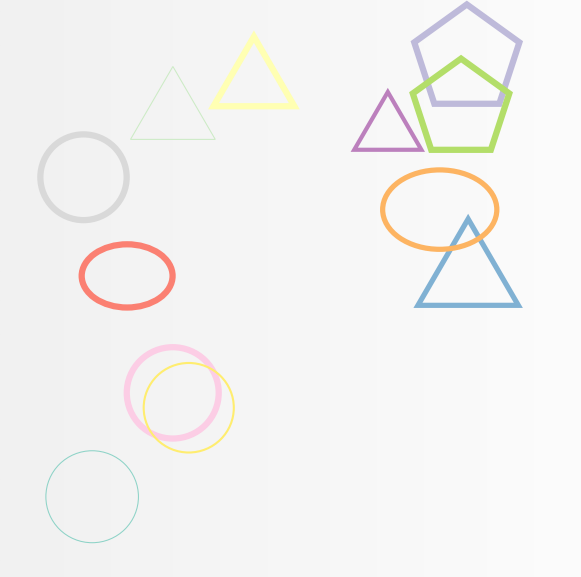[{"shape": "circle", "thickness": 0.5, "radius": 0.4, "center": [0.159, 0.139]}, {"shape": "triangle", "thickness": 3, "radius": 0.4, "center": [0.437, 0.855]}, {"shape": "pentagon", "thickness": 3, "radius": 0.48, "center": [0.803, 0.896]}, {"shape": "oval", "thickness": 3, "radius": 0.39, "center": [0.219, 0.521]}, {"shape": "triangle", "thickness": 2.5, "radius": 0.5, "center": [0.805, 0.52]}, {"shape": "oval", "thickness": 2.5, "radius": 0.49, "center": [0.757, 0.636]}, {"shape": "pentagon", "thickness": 3, "radius": 0.44, "center": [0.793, 0.81]}, {"shape": "circle", "thickness": 3, "radius": 0.4, "center": [0.297, 0.319]}, {"shape": "circle", "thickness": 3, "radius": 0.37, "center": [0.144, 0.692]}, {"shape": "triangle", "thickness": 2, "radius": 0.33, "center": [0.667, 0.773]}, {"shape": "triangle", "thickness": 0.5, "radius": 0.42, "center": [0.297, 0.8]}, {"shape": "circle", "thickness": 1, "radius": 0.39, "center": [0.325, 0.293]}]